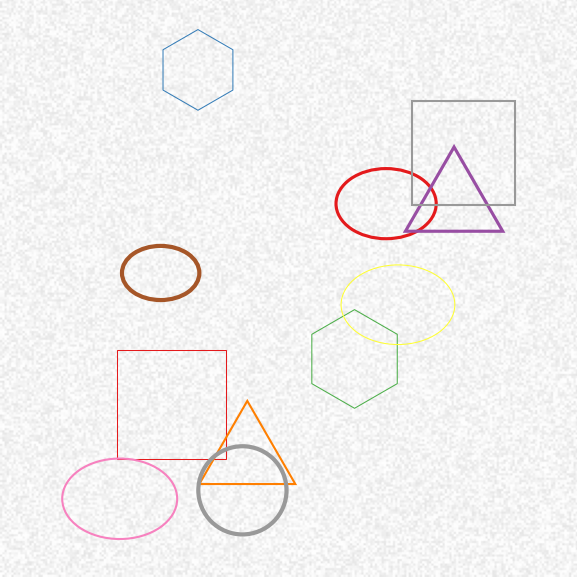[{"shape": "oval", "thickness": 1.5, "radius": 0.43, "center": [0.669, 0.646]}, {"shape": "square", "thickness": 0.5, "radius": 0.47, "center": [0.297, 0.298]}, {"shape": "hexagon", "thickness": 0.5, "radius": 0.35, "center": [0.343, 0.878]}, {"shape": "hexagon", "thickness": 0.5, "radius": 0.43, "center": [0.614, 0.378]}, {"shape": "triangle", "thickness": 1.5, "radius": 0.49, "center": [0.786, 0.647]}, {"shape": "triangle", "thickness": 1, "radius": 0.48, "center": [0.428, 0.209]}, {"shape": "oval", "thickness": 0.5, "radius": 0.49, "center": [0.689, 0.471]}, {"shape": "oval", "thickness": 2, "radius": 0.33, "center": [0.278, 0.526]}, {"shape": "oval", "thickness": 1, "radius": 0.5, "center": [0.207, 0.135]}, {"shape": "square", "thickness": 1, "radius": 0.45, "center": [0.802, 0.734]}, {"shape": "circle", "thickness": 2, "radius": 0.38, "center": [0.42, 0.15]}]